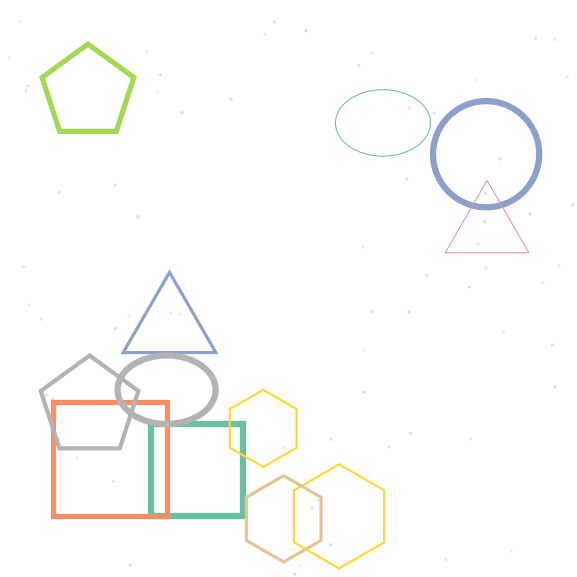[{"shape": "square", "thickness": 3, "radius": 0.4, "center": [0.341, 0.185]}, {"shape": "oval", "thickness": 0.5, "radius": 0.41, "center": [0.663, 0.786]}, {"shape": "square", "thickness": 2.5, "radius": 0.49, "center": [0.191, 0.205]}, {"shape": "circle", "thickness": 3, "radius": 0.46, "center": [0.842, 0.732]}, {"shape": "triangle", "thickness": 1.5, "radius": 0.46, "center": [0.294, 0.435]}, {"shape": "triangle", "thickness": 0.5, "radius": 0.42, "center": [0.843, 0.603]}, {"shape": "pentagon", "thickness": 2.5, "radius": 0.42, "center": [0.152, 0.839]}, {"shape": "hexagon", "thickness": 1, "radius": 0.45, "center": [0.587, 0.105]}, {"shape": "hexagon", "thickness": 1, "radius": 0.33, "center": [0.456, 0.257]}, {"shape": "hexagon", "thickness": 1.5, "radius": 0.37, "center": [0.491, 0.101]}, {"shape": "oval", "thickness": 3, "radius": 0.42, "center": [0.288, 0.324]}, {"shape": "pentagon", "thickness": 2, "radius": 0.44, "center": [0.155, 0.295]}]